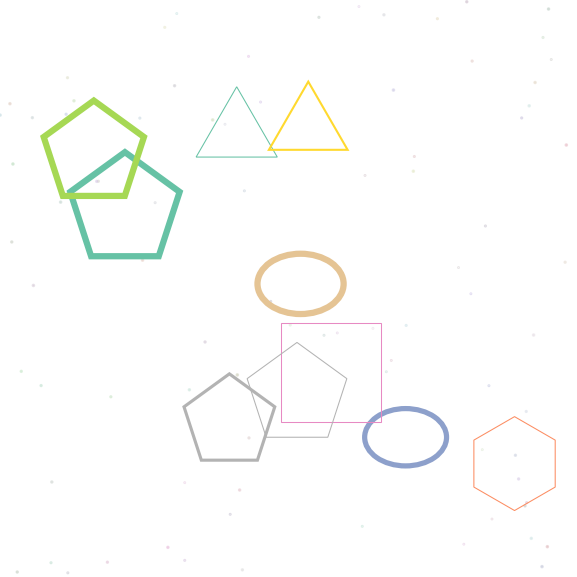[{"shape": "triangle", "thickness": 0.5, "radius": 0.41, "center": [0.41, 0.768]}, {"shape": "pentagon", "thickness": 3, "radius": 0.5, "center": [0.216, 0.636]}, {"shape": "hexagon", "thickness": 0.5, "radius": 0.41, "center": [0.891, 0.196]}, {"shape": "oval", "thickness": 2.5, "radius": 0.35, "center": [0.702, 0.242]}, {"shape": "square", "thickness": 0.5, "radius": 0.43, "center": [0.573, 0.355]}, {"shape": "pentagon", "thickness": 3, "radius": 0.46, "center": [0.162, 0.734]}, {"shape": "triangle", "thickness": 1, "radius": 0.39, "center": [0.534, 0.779]}, {"shape": "oval", "thickness": 3, "radius": 0.37, "center": [0.52, 0.508]}, {"shape": "pentagon", "thickness": 0.5, "radius": 0.45, "center": [0.514, 0.315]}, {"shape": "pentagon", "thickness": 1.5, "radius": 0.41, "center": [0.397, 0.269]}]